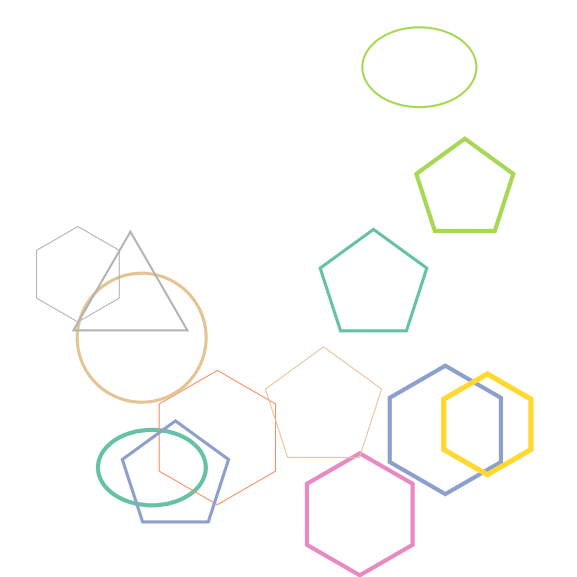[{"shape": "oval", "thickness": 2, "radius": 0.47, "center": [0.263, 0.189]}, {"shape": "pentagon", "thickness": 1.5, "radius": 0.49, "center": [0.647, 0.505]}, {"shape": "hexagon", "thickness": 0.5, "radius": 0.58, "center": [0.376, 0.241]}, {"shape": "pentagon", "thickness": 1.5, "radius": 0.48, "center": [0.304, 0.174]}, {"shape": "hexagon", "thickness": 2, "radius": 0.56, "center": [0.771, 0.255]}, {"shape": "hexagon", "thickness": 2, "radius": 0.53, "center": [0.623, 0.109]}, {"shape": "oval", "thickness": 1, "radius": 0.49, "center": [0.726, 0.883]}, {"shape": "pentagon", "thickness": 2, "radius": 0.44, "center": [0.805, 0.671]}, {"shape": "hexagon", "thickness": 2.5, "radius": 0.44, "center": [0.844, 0.264]}, {"shape": "circle", "thickness": 1.5, "radius": 0.56, "center": [0.245, 0.414]}, {"shape": "pentagon", "thickness": 0.5, "radius": 0.53, "center": [0.56, 0.293]}, {"shape": "hexagon", "thickness": 0.5, "radius": 0.41, "center": [0.135, 0.524]}, {"shape": "triangle", "thickness": 1, "radius": 0.57, "center": [0.226, 0.484]}]